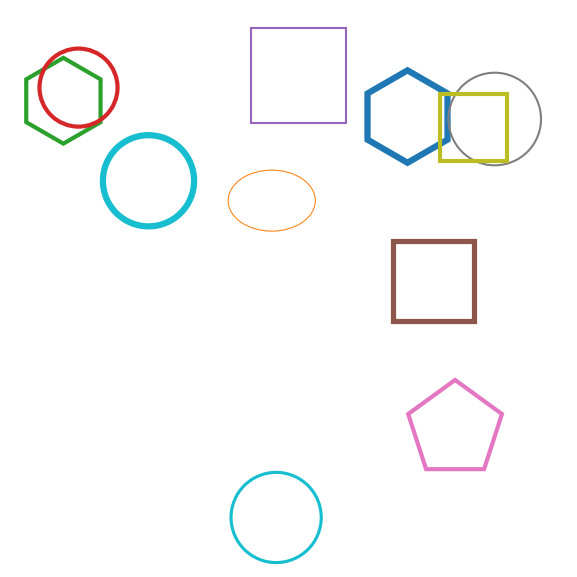[{"shape": "hexagon", "thickness": 3, "radius": 0.4, "center": [0.706, 0.797]}, {"shape": "oval", "thickness": 0.5, "radius": 0.38, "center": [0.471, 0.652]}, {"shape": "hexagon", "thickness": 2, "radius": 0.37, "center": [0.11, 0.825]}, {"shape": "circle", "thickness": 2, "radius": 0.34, "center": [0.136, 0.847]}, {"shape": "square", "thickness": 1, "radius": 0.41, "center": [0.517, 0.868]}, {"shape": "square", "thickness": 2.5, "radius": 0.35, "center": [0.751, 0.513]}, {"shape": "pentagon", "thickness": 2, "radius": 0.43, "center": [0.788, 0.256]}, {"shape": "circle", "thickness": 1, "radius": 0.4, "center": [0.857, 0.793]}, {"shape": "square", "thickness": 2, "radius": 0.29, "center": [0.82, 0.778]}, {"shape": "circle", "thickness": 3, "radius": 0.39, "center": [0.257, 0.686]}, {"shape": "circle", "thickness": 1.5, "radius": 0.39, "center": [0.478, 0.103]}]